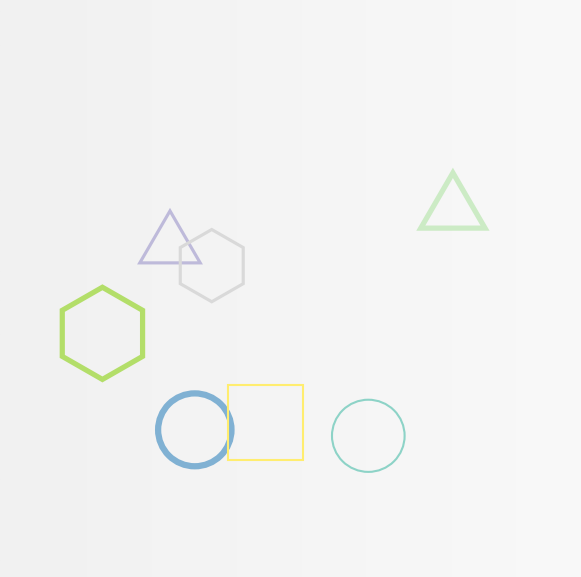[{"shape": "circle", "thickness": 1, "radius": 0.31, "center": [0.634, 0.244]}, {"shape": "triangle", "thickness": 1.5, "radius": 0.3, "center": [0.292, 0.574]}, {"shape": "circle", "thickness": 3, "radius": 0.32, "center": [0.335, 0.255]}, {"shape": "hexagon", "thickness": 2.5, "radius": 0.4, "center": [0.176, 0.422]}, {"shape": "hexagon", "thickness": 1.5, "radius": 0.31, "center": [0.364, 0.539]}, {"shape": "triangle", "thickness": 2.5, "radius": 0.32, "center": [0.779, 0.636]}, {"shape": "square", "thickness": 1, "radius": 0.32, "center": [0.457, 0.268]}]